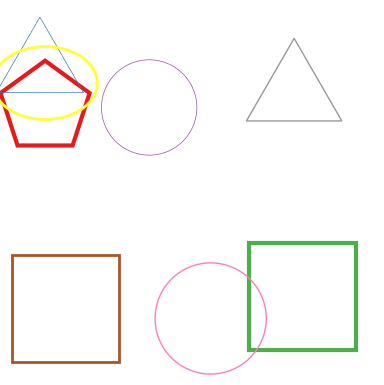[{"shape": "pentagon", "thickness": 3, "radius": 0.61, "center": [0.117, 0.721]}, {"shape": "triangle", "thickness": 0.5, "radius": 0.65, "center": [0.104, 0.825]}, {"shape": "square", "thickness": 3, "radius": 0.69, "center": [0.786, 0.229]}, {"shape": "circle", "thickness": 0.5, "radius": 0.62, "center": [0.387, 0.721]}, {"shape": "oval", "thickness": 2, "radius": 0.68, "center": [0.117, 0.784]}, {"shape": "square", "thickness": 2, "radius": 0.7, "center": [0.17, 0.199]}, {"shape": "circle", "thickness": 1, "radius": 0.72, "center": [0.547, 0.173]}, {"shape": "triangle", "thickness": 1, "radius": 0.72, "center": [0.764, 0.757]}]